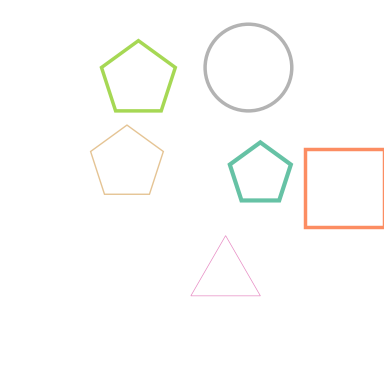[{"shape": "pentagon", "thickness": 3, "radius": 0.42, "center": [0.676, 0.547]}, {"shape": "square", "thickness": 2.5, "radius": 0.51, "center": [0.895, 0.511]}, {"shape": "triangle", "thickness": 0.5, "radius": 0.52, "center": [0.586, 0.284]}, {"shape": "pentagon", "thickness": 2.5, "radius": 0.5, "center": [0.36, 0.794]}, {"shape": "pentagon", "thickness": 1, "radius": 0.5, "center": [0.33, 0.576]}, {"shape": "circle", "thickness": 2.5, "radius": 0.56, "center": [0.645, 0.825]}]